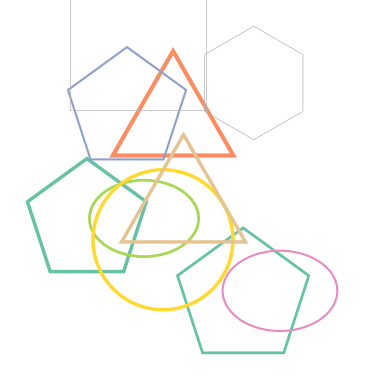[{"shape": "pentagon", "thickness": 2, "radius": 0.9, "center": [0.632, 0.229]}, {"shape": "pentagon", "thickness": 2.5, "radius": 0.81, "center": [0.226, 0.426]}, {"shape": "triangle", "thickness": 3, "radius": 0.9, "center": [0.45, 0.687]}, {"shape": "pentagon", "thickness": 1.5, "radius": 0.81, "center": [0.33, 0.716]}, {"shape": "oval", "thickness": 1.5, "radius": 0.74, "center": [0.727, 0.245]}, {"shape": "oval", "thickness": 2, "radius": 0.71, "center": [0.374, 0.433]}, {"shape": "circle", "thickness": 2.5, "radius": 0.91, "center": [0.423, 0.377]}, {"shape": "triangle", "thickness": 2.5, "radius": 0.93, "center": [0.477, 0.465]}, {"shape": "hexagon", "thickness": 0.5, "radius": 0.74, "center": [0.659, 0.785]}, {"shape": "square", "thickness": 0.5, "radius": 0.89, "center": [0.359, 0.891]}]